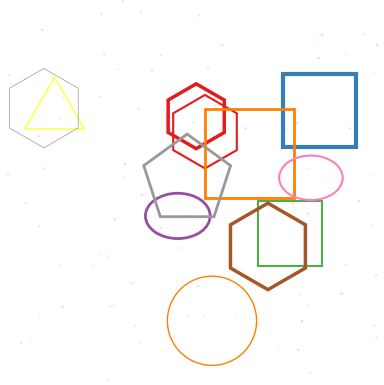[{"shape": "hexagon", "thickness": 1.5, "radius": 0.48, "center": [0.532, 0.658]}, {"shape": "hexagon", "thickness": 2.5, "radius": 0.42, "center": [0.51, 0.698]}, {"shape": "square", "thickness": 3, "radius": 0.47, "center": [0.829, 0.713]}, {"shape": "square", "thickness": 1.5, "radius": 0.42, "center": [0.753, 0.394]}, {"shape": "oval", "thickness": 2, "radius": 0.42, "center": [0.462, 0.439]}, {"shape": "square", "thickness": 2, "radius": 0.58, "center": [0.648, 0.602]}, {"shape": "circle", "thickness": 1, "radius": 0.58, "center": [0.551, 0.167]}, {"shape": "triangle", "thickness": 1, "radius": 0.45, "center": [0.142, 0.71]}, {"shape": "hexagon", "thickness": 2.5, "radius": 0.56, "center": [0.696, 0.36]}, {"shape": "oval", "thickness": 1.5, "radius": 0.41, "center": [0.808, 0.538]}, {"shape": "hexagon", "thickness": 0.5, "radius": 0.52, "center": [0.114, 0.719]}, {"shape": "pentagon", "thickness": 2, "radius": 0.59, "center": [0.486, 0.533]}]